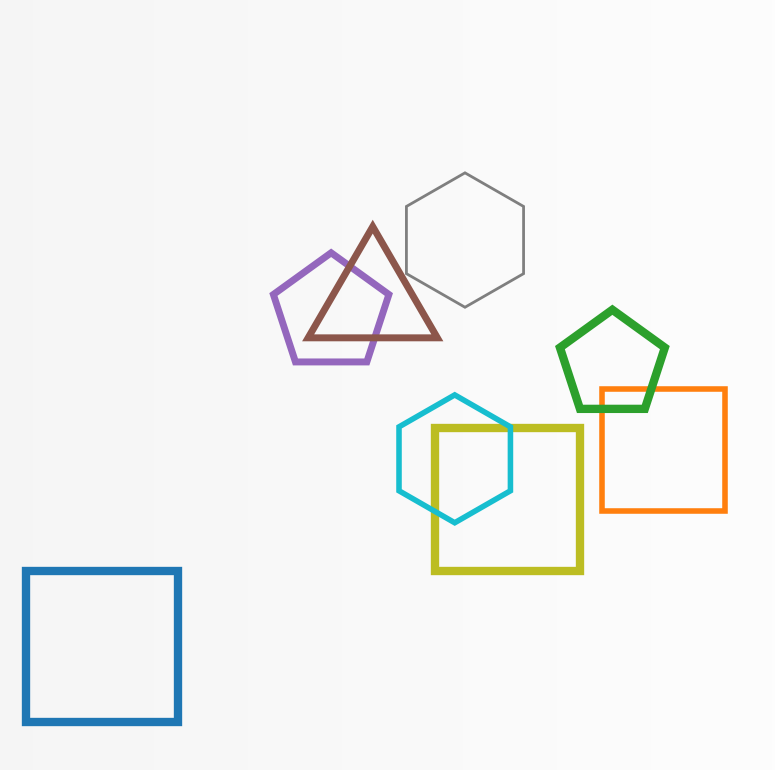[{"shape": "square", "thickness": 3, "radius": 0.49, "center": [0.131, 0.16]}, {"shape": "square", "thickness": 2, "radius": 0.39, "center": [0.856, 0.415]}, {"shape": "pentagon", "thickness": 3, "radius": 0.36, "center": [0.79, 0.527]}, {"shape": "pentagon", "thickness": 2.5, "radius": 0.39, "center": [0.427, 0.593]}, {"shape": "triangle", "thickness": 2.5, "radius": 0.48, "center": [0.481, 0.609]}, {"shape": "hexagon", "thickness": 1, "radius": 0.44, "center": [0.6, 0.688]}, {"shape": "square", "thickness": 3, "radius": 0.47, "center": [0.654, 0.351]}, {"shape": "hexagon", "thickness": 2, "radius": 0.42, "center": [0.587, 0.404]}]